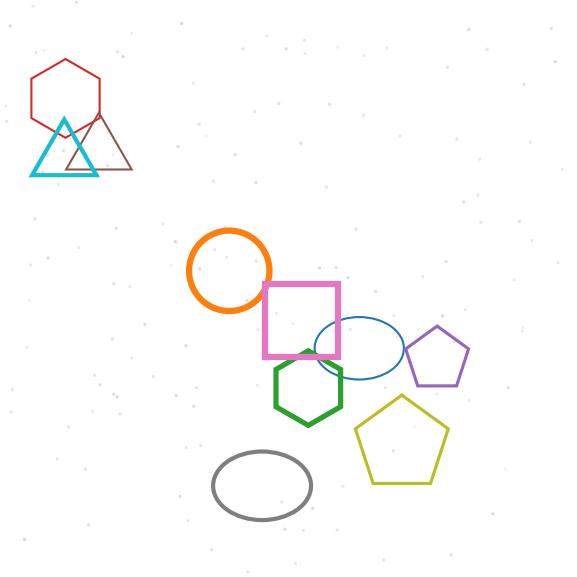[{"shape": "oval", "thickness": 1, "radius": 0.39, "center": [0.622, 0.396]}, {"shape": "circle", "thickness": 3, "radius": 0.35, "center": [0.397, 0.53]}, {"shape": "hexagon", "thickness": 2.5, "radius": 0.32, "center": [0.534, 0.327]}, {"shape": "hexagon", "thickness": 1, "radius": 0.34, "center": [0.113, 0.829]}, {"shape": "pentagon", "thickness": 1.5, "radius": 0.29, "center": [0.757, 0.377]}, {"shape": "triangle", "thickness": 1, "radius": 0.33, "center": [0.171, 0.738]}, {"shape": "square", "thickness": 3, "radius": 0.32, "center": [0.522, 0.445]}, {"shape": "oval", "thickness": 2, "radius": 0.42, "center": [0.454, 0.158]}, {"shape": "pentagon", "thickness": 1.5, "radius": 0.42, "center": [0.696, 0.23]}, {"shape": "triangle", "thickness": 2, "radius": 0.32, "center": [0.111, 0.728]}]